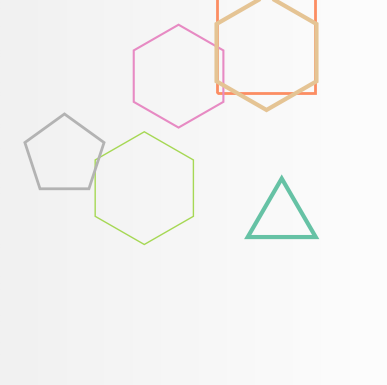[{"shape": "triangle", "thickness": 3, "radius": 0.51, "center": [0.727, 0.435]}, {"shape": "square", "thickness": 2, "radius": 0.63, "center": [0.687, 0.884]}, {"shape": "hexagon", "thickness": 1.5, "radius": 0.67, "center": [0.461, 0.802]}, {"shape": "hexagon", "thickness": 1, "radius": 0.73, "center": [0.372, 0.511]}, {"shape": "hexagon", "thickness": 3, "radius": 0.74, "center": [0.688, 0.863]}, {"shape": "pentagon", "thickness": 2, "radius": 0.54, "center": [0.166, 0.597]}]